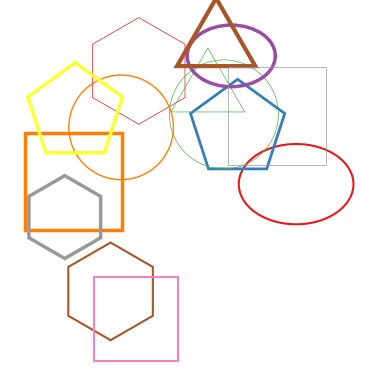[{"shape": "hexagon", "thickness": 0.5, "radius": 0.69, "center": [0.36, 0.816]}, {"shape": "oval", "thickness": 1.5, "radius": 0.74, "center": [0.769, 0.522]}, {"shape": "pentagon", "thickness": 2, "radius": 0.64, "center": [0.617, 0.665]}, {"shape": "circle", "thickness": 0.5, "radius": 0.71, "center": [0.582, 0.703]}, {"shape": "triangle", "thickness": 0.5, "radius": 0.55, "center": [0.54, 0.765]}, {"shape": "oval", "thickness": 2.5, "radius": 0.57, "center": [0.601, 0.855]}, {"shape": "square", "thickness": 2.5, "radius": 0.63, "center": [0.191, 0.528]}, {"shape": "circle", "thickness": 1, "radius": 0.68, "center": [0.315, 0.669]}, {"shape": "pentagon", "thickness": 2.5, "radius": 0.65, "center": [0.195, 0.708]}, {"shape": "triangle", "thickness": 3, "radius": 0.59, "center": [0.561, 0.887]}, {"shape": "hexagon", "thickness": 1.5, "radius": 0.63, "center": [0.287, 0.243]}, {"shape": "square", "thickness": 1.5, "radius": 0.55, "center": [0.352, 0.171]}, {"shape": "square", "thickness": 0.5, "radius": 0.64, "center": [0.719, 0.698]}, {"shape": "hexagon", "thickness": 2.5, "radius": 0.54, "center": [0.168, 0.436]}]